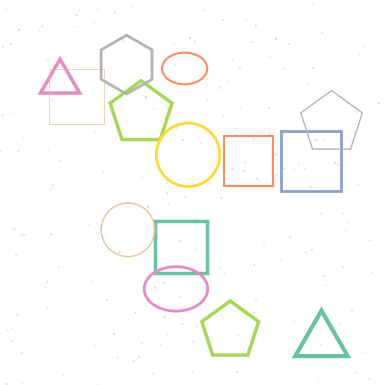[{"shape": "square", "thickness": 2.5, "radius": 0.34, "center": [0.47, 0.359]}, {"shape": "triangle", "thickness": 3, "radius": 0.39, "center": [0.835, 0.114]}, {"shape": "square", "thickness": 1.5, "radius": 0.32, "center": [0.645, 0.582]}, {"shape": "oval", "thickness": 1.5, "radius": 0.29, "center": [0.479, 0.822]}, {"shape": "square", "thickness": 2, "radius": 0.39, "center": [0.809, 0.582]}, {"shape": "oval", "thickness": 2, "radius": 0.41, "center": [0.457, 0.25]}, {"shape": "triangle", "thickness": 2.5, "radius": 0.29, "center": [0.156, 0.788]}, {"shape": "pentagon", "thickness": 2.5, "radius": 0.42, "center": [0.366, 0.706]}, {"shape": "pentagon", "thickness": 2.5, "radius": 0.39, "center": [0.598, 0.14]}, {"shape": "circle", "thickness": 2, "radius": 0.41, "center": [0.489, 0.598]}, {"shape": "square", "thickness": 0.5, "radius": 0.36, "center": [0.198, 0.749]}, {"shape": "circle", "thickness": 1, "radius": 0.35, "center": [0.332, 0.403]}, {"shape": "hexagon", "thickness": 2, "radius": 0.38, "center": [0.329, 0.832]}, {"shape": "pentagon", "thickness": 1, "radius": 0.42, "center": [0.861, 0.681]}]